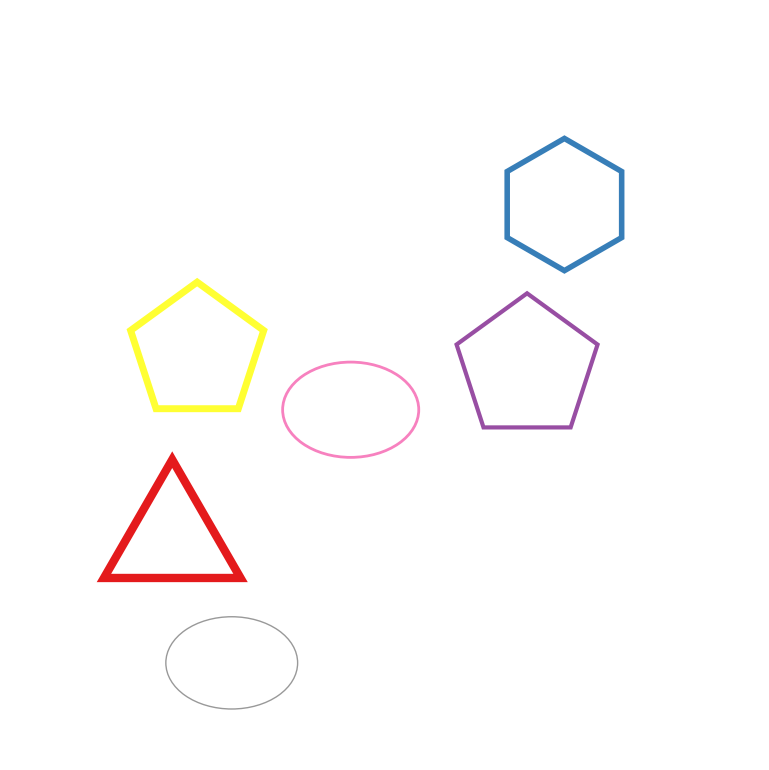[{"shape": "triangle", "thickness": 3, "radius": 0.51, "center": [0.224, 0.301]}, {"shape": "hexagon", "thickness": 2, "radius": 0.43, "center": [0.733, 0.734]}, {"shape": "pentagon", "thickness": 1.5, "radius": 0.48, "center": [0.685, 0.523]}, {"shape": "pentagon", "thickness": 2.5, "radius": 0.45, "center": [0.256, 0.543]}, {"shape": "oval", "thickness": 1, "radius": 0.44, "center": [0.455, 0.468]}, {"shape": "oval", "thickness": 0.5, "radius": 0.43, "center": [0.301, 0.139]}]